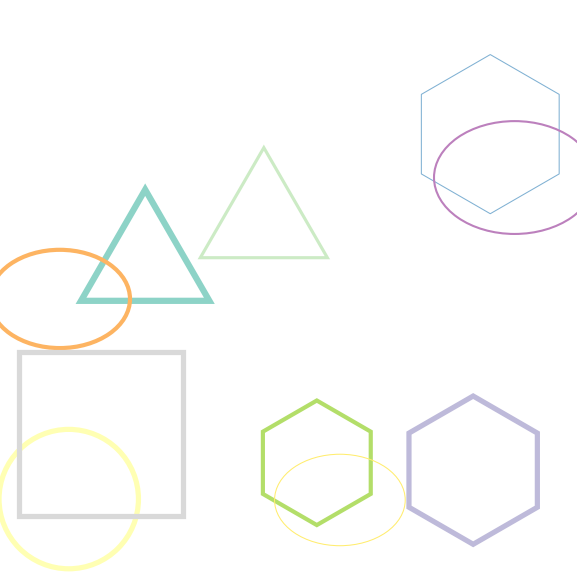[{"shape": "triangle", "thickness": 3, "radius": 0.64, "center": [0.251, 0.542]}, {"shape": "circle", "thickness": 2.5, "radius": 0.6, "center": [0.119, 0.135]}, {"shape": "hexagon", "thickness": 2.5, "radius": 0.64, "center": [0.819, 0.185]}, {"shape": "hexagon", "thickness": 0.5, "radius": 0.69, "center": [0.849, 0.767]}, {"shape": "oval", "thickness": 2, "radius": 0.61, "center": [0.104, 0.481]}, {"shape": "hexagon", "thickness": 2, "radius": 0.54, "center": [0.549, 0.198]}, {"shape": "square", "thickness": 2.5, "radius": 0.71, "center": [0.175, 0.247]}, {"shape": "oval", "thickness": 1, "radius": 0.7, "center": [0.891, 0.692]}, {"shape": "triangle", "thickness": 1.5, "radius": 0.64, "center": [0.457, 0.616]}, {"shape": "oval", "thickness": 0.5, "radius": 0.57, "center": [0.589, 0.133]}]